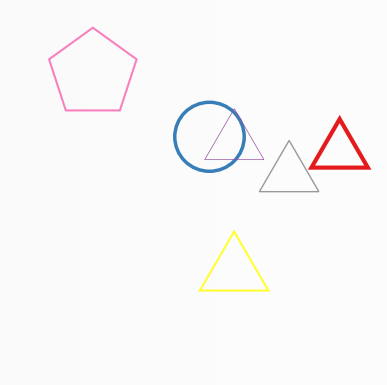[{"shape": "triangle", "thickness": 3, "radius": 0.42, "center": [0.877, 0.607]}, {"shape": "circle", "thickness": 2.5, "radius": 0.45, "center": [0.541, 0.645]}, {"shape": "triangle", "thickness": 0.5, "radius": 0.44, "center": [0.605, 0.629]}, {"shape": "triangle", "thickness": 1.5, "radius": 0.51, "center": [0.604, 0.296]}, {"shape": "pentagon", "thickness": 1.5, "radius": 0.59, "center": [0.24, 0.809]}, {"shape": "triangle", "thickness": 1, "radius": 0.44, "center": [0.746, 0.547]}]